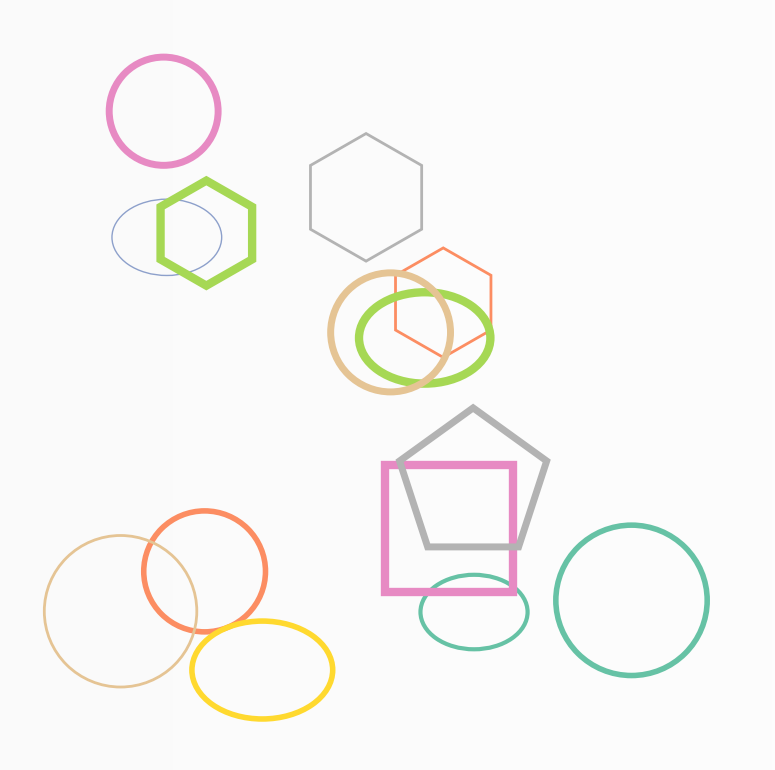[{"shape": "circle", "thickness": 2, "radius": 0.49, "center": [0.815, 0.22]}, {"shape": "oval", "thickness": 1.5, "radius": 0.35, "center": [0.612, 0.205]}, {"shape": "hexagon", "thickness": 1, "radius": 0.36, "center": [0.572, 0.607]}, {"shape": "circle", "thickness": 2, "radius": 0.39, "center": [0.264, 0.258]}, {"shape": "oval", "thickness": 0.5, "radius": 0.35, "center": [0.215, 0.692]}, {"shape": "square", "thickness": 3, "radius": 0.41, "center": [0.58, 0.314]}, {"shape": "circle", "thickness": 2.5, "radius": 0.35, "center": [0.211, 0.856]}, {"shape": "oval", "thickness": 3, "radius": 0.42, "center": [0.548, 0.561]}, {"shape": "hexagon", "thickness": 3, "radius": 0.34, "center": [0.266, 0.697]}, {"shape": "oval", "thickness": 2, "radius": 0.45, "center": [0.338, 0.13]}, {"shape": "circle", "thickness": 2.5, "radius": 0.39, "center": [0.504, 0.568]}, {"shape": "circle", "thickness": 1, "radius": 0.49, "center": [0.156, 0.206]}, {"shape": "pentagon", "thickness": 2.5, "radius": 0.5, "center": [0.61, 0.37]}, {"shape": "hexagon", "thickness": 1, "radius": 0.41, "center": [0.472, 0.744]}]